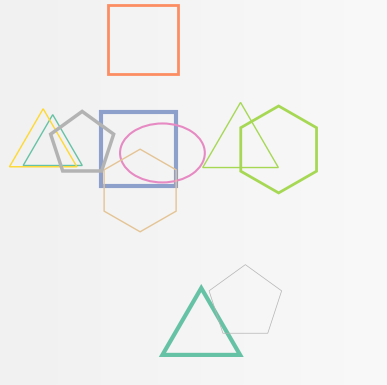[{"shape": "triangle", "thickness": 1, "radius": 0.44, "center": [0.136, 0.614]}, {"shape": "triangle", "thickness": 3, "radius": 0.58, "center": [0.519, 0.136]}, {"shape": "square", "thickness": 2, "radius": 0.45, "center": [0.369, 0.897]}, {"shape": "square", "thickness": 3, "radius": 0.48, "center": [0.357, 0.612]}, {"shape": "oval", "thickness": 1.5, "radius": 0.55, "center": [0.419, 0.603]}, {"shape": "hexagon", "thickness": 2, "radius": 0.56, "center": [0.719, 0.612]}, {"shape": "triangle", "thickness": 1, "radius": 0.56, "center": [0.621, 0.621]}, {"shape": "triangle", "thickness": 1, "radius": 0.5, "center": [0.111, 0.617]}, {"shape": "hexagon", "thickness": 1, "radius": 0.54, "center": [0.362, 0.505]}, {"shape": "pentagon", "thickness": 0.5, "radius": 0.49, "center": [0.633, 0.214]}, {"shape": "pentagon", "thickness": 2.5, "radius": 0.43, "center": [0.212, 0.625]}]